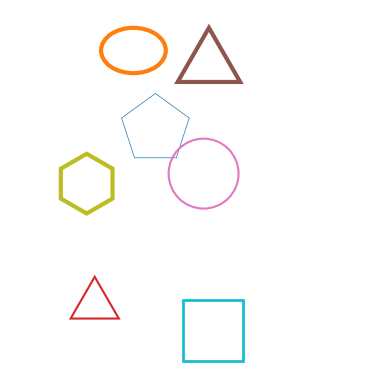[{"shape": "pentagon", "thickness": 0.5, "radius": 0.46, "center": [0.404, 0.665]}, {"shape": "oval", "thickness": 3, "radius": 0.42, "center": [0.347, 0.869]}, {"shape": "triangle", "thickness": 1.5, "radius": 0.36, "center": [0.246, 0.209]}, {"shape": "triangle", "thickness": 3, "radius": 0.47, "center": [0.543, 0.834]}, {"shape": "circle", "thickness": 1.5, "radius": 0.45, "center": [0.529, 0.549]}, {"shape": "hexagon", "thickness": 3, "radius": 0.39, "center": [0.225, 0.523]}, {"shape": "square", "thickness": 2, "radius": 0.39, "center": [0.553, 0.141]}]